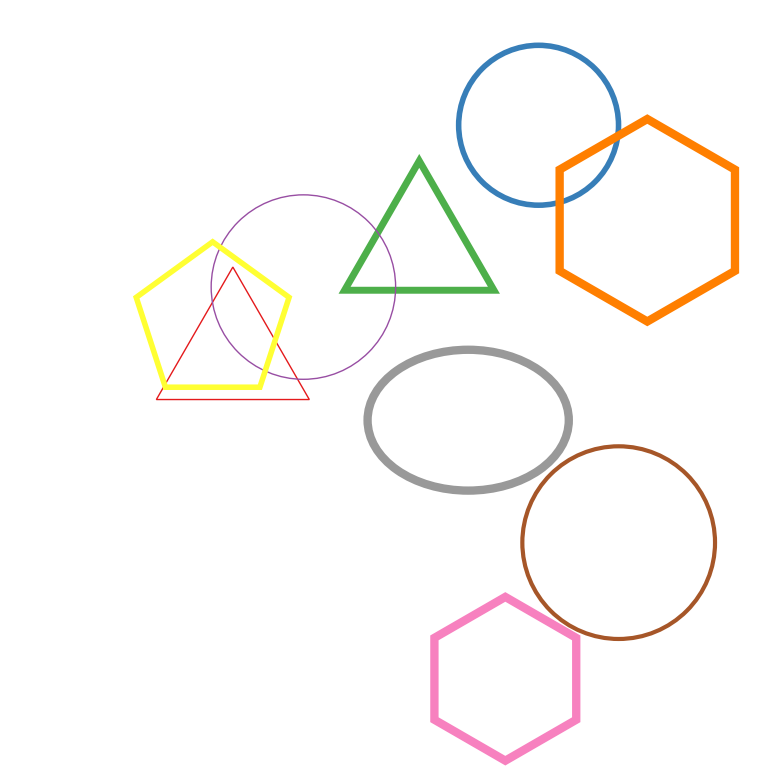[{"shape": "triangle", "thickness": 0.5, "radius": 0.57, "center": [0.302, 0.538]}, {"shape": "circle", "thickness": 2, "radius": 0.52, "center": [0.699, 0.837]}, {"shape": "triangle", "thickness": 2.5, "radius": 0.56, "center": [0.544, 0.679]}, {"shape": "circle", "thickness": 0.5, "radius": 0.6, "center": [0.394, 0.627]}, {"shape": "hexagon", "thickness": 3, "radius": 0.66, "center": [0.841, 0.714]}, {"shape": "pentagon", "thickness": 2, "radius": 0.52, "center": [0.276, 0.582]}, {"shape": "circle", "thickness": 1.5, "radius": 0.63, "center": [0.803, 0.295]}, {"shape": "hexagon", "thickness": 3, "radius": 0.53, "center": [0.656, 0.118]}, {"shape": "oval", "thickness": 3, "radius": 0.65, "center": [0.608, 0.454]}]